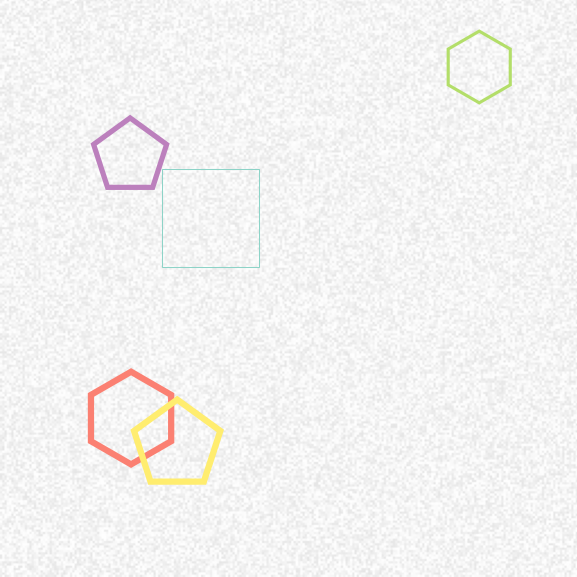[{"shape": "square", "thickness": 0.5, "radius": 0.42, "center": [0.364, 0.622]}, {"shape": "hexagon", "thickness": 3, "radius": 0.4, "center": [0.227, 0.275]}, {"shape": "hexagon", "thickness": 1.5, "radius": 0.31, "center": [0.83, 0.883]}, {"shape": "pentagon", "thickness": 2.5, "radius": 0.33, "center": [0.225, 0.728]}, {"shape": "pentagon", "thickness": 3, "radius": 0.39, "center": [0.307, 0.229]}]